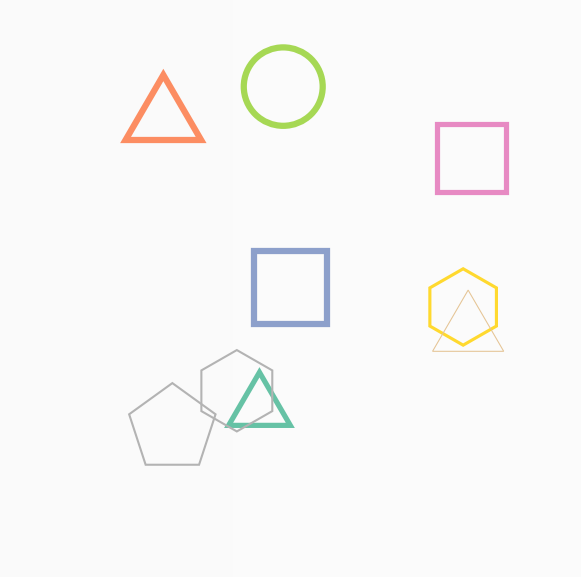[{"shape": "triangle", "thickness": 2.5, "radius": 0.31, "center": [0.446, 0.293]}, {"shape": "triangle", "thickness": 3, "radius": 0.38, "center": [0.281, 0.794]}, {"shape": "square", "thickness": 3, "radius": 0.31, "center": [0.499, 0.502]}, {"shape": "square", "thickness": 2.5, "radius": 0.3, "center": [0.811, 0.726]}, {"shape": "circle", "thickness": 3, "radius": 0.34, "center": [0.487, 0.849]}, {"shape": "hexagon", "thickness": 1.5, "radius": 0.33, "center": [0.797, 0.468]}, {"shape": "triangle", "thickness": 0.5, "radius": 0.35, "center": [0.805, 0.426]}, {"shape": "hexagon", "thickness": 1, "radius": 0.35, "center": [0.407, 0.322]}, {"shape": "pentagon", "thickness": 1, "radius": 0.39, "center": [0.297, 0.258]}]